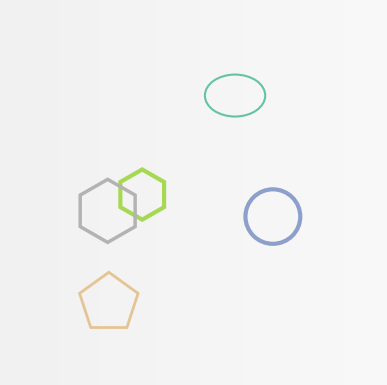[{"shape": "oval", "thickness": 1.5, "radius": 0.39, "center": [0.607, 0.752]}, {"shape": "circle", "thickness": 3, "radius": 0.35, "center": [0.704, 0.437]}, {"shape": "hexagon", "thickness": 3, "radius": 0.33, "center": [0.367, 0.495]}, {"shape": "pentagon", "thickness": 2, "radius": 0.4, "center": [0.281, 0.213]}, {"shape": "hexagon", "thickness": 2.5, "radius": 0.41, "center": [0.278, 0.452]}]